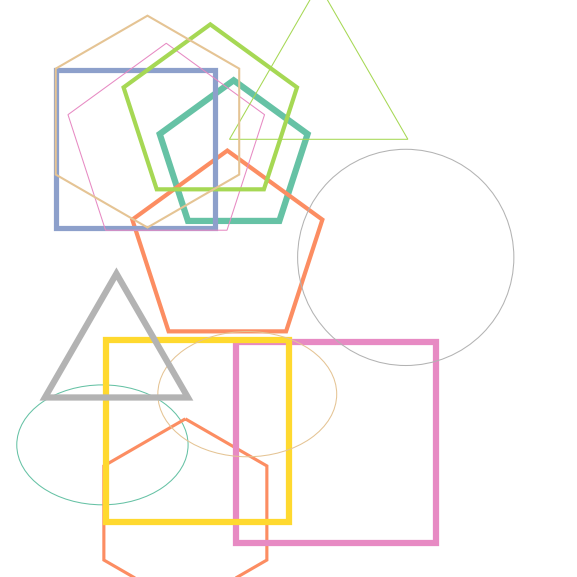[{"shape": "oval", "thickness": 0.5, "radius": 0.74, "center": [0.177, 0.229]}, {"shape": "pentagon", "thickness": 3, "radius": 0.67, "center": [0.405, 0.725]}, {"shape": "hexagon", "thickness": 1.5, "radius": 0.81, "center": [0.321, 0.111]}, {"shape": "pentagon", "thickness": 2, "radius": 0.87, "center": [0.394, 0.565]}, {"shape": "square", "thickness": 2.5, "radius": 0.69, "center": [0.235, 0.741]}, {"shape": "pentagon", "thickness": 0.5, "radius": 0.89, "center": [0.288, 0.745]}, {"shape": "square", "thickness": 3, "radius": 0.87, "center": [0.582, 0.233]}, {"shape": "pentagon", "thickness": 2, "radius": 0.79, "center": [0.364, 0.799]}, {"shape": "triangle", "thickness": 0.5, "radius": 0.89, "center": [0.552, 0.847]}, {"shape": "square", "thickness": 3, "radius": 0.79, "center": [0.342, 0.253]}, {"shape": "oval", "thickness": 0.5, "radius": 0.77, "center": [0.428, 0.317]}, {"shape": "hexagon", "thickness": 1, "radius": 0.92, "center": [0.255, 0.789]}, {"shape": "triangle", "thickness": 3, "radius": 0.71, "center": [0.202, 0.382]}, {"shape": "circle", "thickness": 0.5, "radius": 0.94, "center": [0.703, 0.553]}]